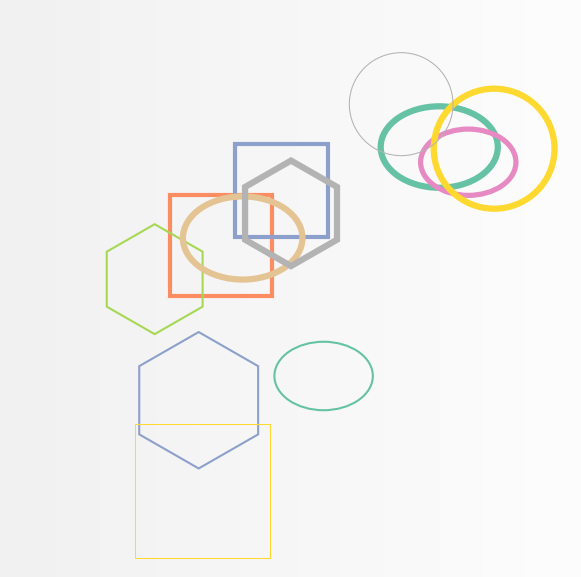[{"shape": "oval", "thickness": 3, "radius": 0.5, "center": [0.756, 0.745]}, {"shape": "oval", "thickness": 1, "radius": 0.42, "center": [0.557, 0.348]}, {"shape": "square", "thickness": 2, "radius": 0.44, "center": [0.38, 0.573]}, {"shape": "hexagon", "thickness": 1, "radius": 0.59, "center": [0.342, 0.306]}, {"shape": "square", "thickness": 2, "radius": 0.4, "center": [0.484, 0.669]}, {"shape": "oval", "thickness": 2.5, "radius": 0.41, "center": [0.806, 0.718]}, {"shape": "hexagon", "thickness": 1, "radius": 0.48, "center": [0.266, 0.516]}, {"shape": "square", "thickness": 0.5, "radius": 0.58, "center": [0.348, 0.149]}, {"shape": "circle", "thickness": 3, "radius": 0.52, "center": [0.85, 0.742]}, {"shape": "oval", "thickness": 3, "radius": 0.51, "center": [0.418, 0.587]}, {"shape": "hexagon", "thickness": 3, "radius": 0.46, "center": [0.501, 0.63]}, {"shape": "circle", "thickness": 0.5, "radius": 0.45, "center": [0.69, 0.819]}]